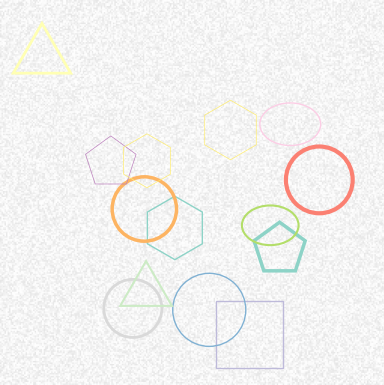[{"shape": "hexagon", "thickness": 1, "radius": 0.41, "center": [0.454, 0.408]}, {"shape": "pentagon", "thickness": 2.5, "radius": 0.35, "center": [0.726, 0.353]}, {"shape": "triangle", "thickness": 2, "radius": 0.43, "center": [0.109, 0.853]}, {"shape": "square", "thickness": 1, "radius": 0.43, "center": [0.648, 0.131]}, {"shape": "circle", "thickness": 3, "radius": 0.43, "center": [0.829, 0.533]}, {"shape": "circle", "thickness": 1, "radius": 0.47, "center": [0.544, 0.195]}, {"shape": "circle", "thickness": 2.5, "radius": 0.42, "center": [0.375, 0.457]}, {"shape": "oval", "thickness": 1.5, "radius": 0.37, "center": [0.702, 0.415]}, {"shape": "oval", "thickness": 1, "radius": 0.4, "center": [0.754, 0.677]}, {"shape": "circle", "thickness": 2, "radius": 0.38, "center": [0.345, 0.199]}, {"shape": "pentagon", "thickness": 0.5, "radius": 0.35, "center": [0.288, 0.578]}, {"shape": "triangle", "thickness": 1.5, "radius": 0.39, "center": [0.379, 0.244]}, {"shape": "hexagon", "thickness": 0.5, "radius": 0.35, "center": [0.382, 0.582]}, {"shape": "hexagon", "thickness": 0.5, "radius": 0.39, "center": [0.599, 0.662]}]